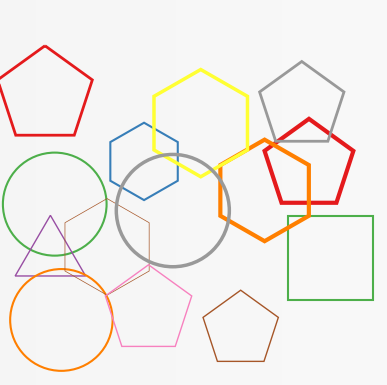[{"shape": "pentagon", "thickness": 3, "radius": 0.6, "center": [0.797, 0.571]}, {"shape": "pentagon", "thickness": 2, "radius": 0.64, "center": [0.116, 0.753]}, {"shape": "hexagon", "thickness": 1.5, "radius": 0.5, "center": [0.372, 0.581]}, {"shape": "circle", "thickness": 1.5, "radius": 0.67, "center": [0.141, 0.47]}, {"shape": "square", "thickness": 1.5, "radius": 0.55, "center": [0.852, 0.33]}, {"shape": "triangle", "thickness": 1, "radius": 0.53, "center": [0.13, 0.336]}, {"shape": "circle", "thickness": 1.5, "radius": 0.66, "center": [0.158, 0.169]}, {"shape": "hexagon", "thickness": 3, "radius": 0.66, "center": [0.683, 0.505]}, {"shape": "hexagon", "thickness": 2.5, "radius": 0.7, "center": [0.518, 0.68]}, {"shape": "pentagon", "thickness": 1, "radius": 0.51, "center": [0.621, 0.144]}, {"shape": "hexagon", "thickness": 0.5, "radius": 0.63, "center": [0.276, 0.359]}, {"shape": "pentagon", "thickness": 1, "radius": 0.59, "center": [0.383, 0.195]}, {"shape": "pentagon", "thickness": 2, "radius": 0.57, "center": [0.779, 0.726]}, {"shape": "circle", "thickness": 2.5, "radius": 0.73, "center": [0.446, 0.453]}]